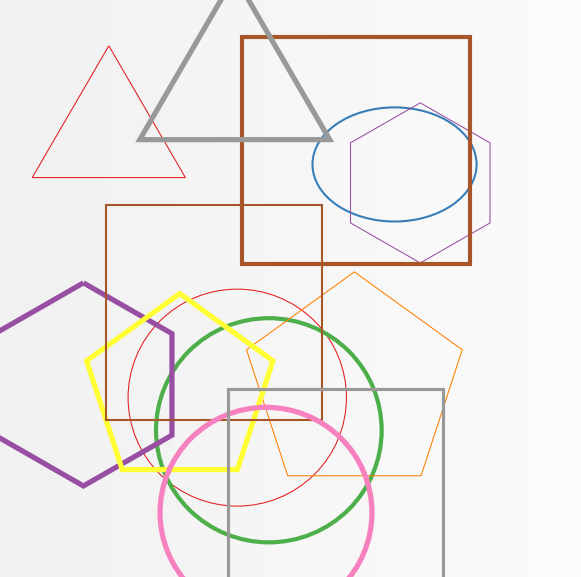[{"shape": "circle", "thickness": 0.5, "radius": 0.94, "center": [0.408, 0.311]}, {"shape": "triangle", "thickness": 0.5, "radius": 0.76, "center": [0.187, 0.768]}, {"shape": "oval", "thickness": 1, "radius": 0.71, "center": [0.679, 0.714]}, {"shape": "circle", "thickness": 2, "radius": 0.97, "center": [0.463, 0.254]}, {"shape": "hexagon", "thickness": 0.5, "radius": 0.69, "center": [0.723, 0.682]}, {"shape": "hexagon", "thickness": 2.5, "radius": 0.88, "center": [0.144, 0.333]}, {"shape": "pentagon", "thickness": 0.5, "radius": 0.98, "center": [0.61, 0.333]}, {"shape": "pentagon", "thickness": 2.5, "radius": 0.84, "center": [0.309, 0.322]}, {"shape": "square", "thickness": 1, "radius": 0.93, "center": [0.369, 0.458]}, {"shape": "square", "thickness": 2, "radius": 0.98, "center": [0.613, 0.739]}, {"shape": "circle", "thickness": 2.5, "radius": 0.91, "center": [0.458, 0.112]}, {"shape": "triangle", "thickness": 2.5, "radius": 0.94, "center": [0.404, 0.852]}, {"shape": "square", "thickness": 1.5, "radius": 0.93, "center": [0.578, 0.14]}]